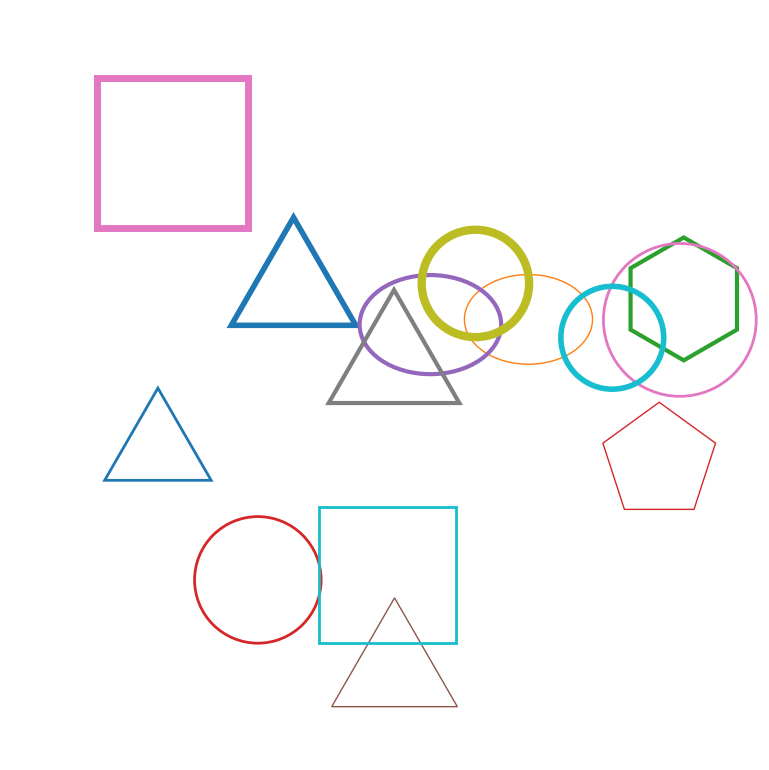[{"shape": "triangle", "thickness": 2, "radius": 0.47, "center": [0.381, 0.624]}, {"shape": "triangle", "thickness": 1, "radius": 0.4, "center": [0.205, 0.416]}, {"shape": "oval", "thickness": 0.5, "radius": 0.42, "center": [0.686, 0.585]}, {"shape": "hexagon", "thickness": 1.5, "radius": 0.4, "center": [0.888, 0.612]}, {"shape": "circle", "thickness": 1, "radius": 0.41, "center": [0.335, 0.247]}, {"shape": "pentagon", "thickness": 0.5, "radius": 0.38, "center": [0.856, 0.401]}, {"shape": "oval", "thickness": 1.5, "radius": 0.46, "center": [0.559, 0.578]}, {"shape": "triangle", "thickness": 0.5, "radius": 0.47, "center": [0.512, 0.129]}, {"shape": "square", "thickness": 2.5, "radius": 0.49, "center": [0.224, 0.802]}, {"shape": "circle", "thickness": 1, "radius": 0.5, "center": [0.883, 0.585]}, {"shape": "triangle", "thickness": 1.5, "radius": 0.49, "center": [0.512, 0.526]}, {"shape": "circle", "thickness": 3, "radius": 0.35, "center": [0.617, 0.632]}, {"shape": "circle", "thickness": 2, "radius": 0.33, "center": [0.795, 0.561]}, {"shape": "square", "thickness": 1, "radius": 0.44, "center": [0.503, 0.253]}]